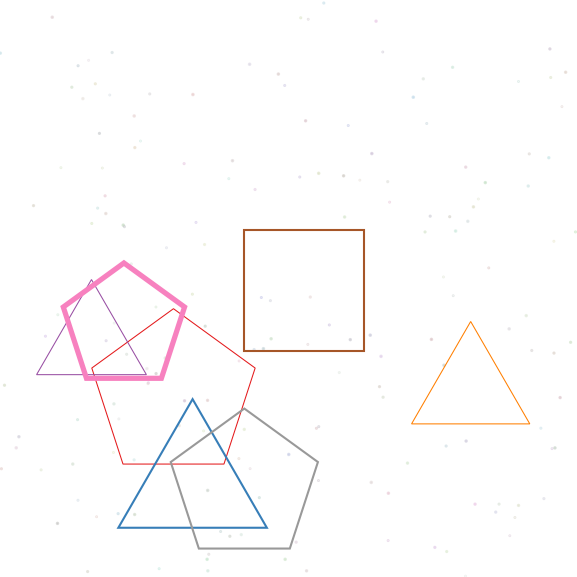[{"shape": "pentagon", "thickness": 0.5, "radius": 0.74, "center": [0.3, 0.316]}, {"shape": "triangle", "thickness": 1, "radius": 0.74, "center": [0.333, 0.16]}, {"shape": "triangle", "thickness": 0.5, "radius": 0.55, "center": [0.158, 0.405]}, {"shape": "triangle", "thickness": 0.5, "radius": 0.59, "center": [0.815, 0.324]}, {"shape": "square", "thickness": 1, "radius": 0.52, "center": [0.527, 0.496]}, {"shape": "pentagon", "thickness": 2.5, "radius": 0.55, "center": [0.215, 0.433]}, {"shape": "pentagon", "thickness": 1, "radius": 0.67, "center": [0.423, 0.158]}]